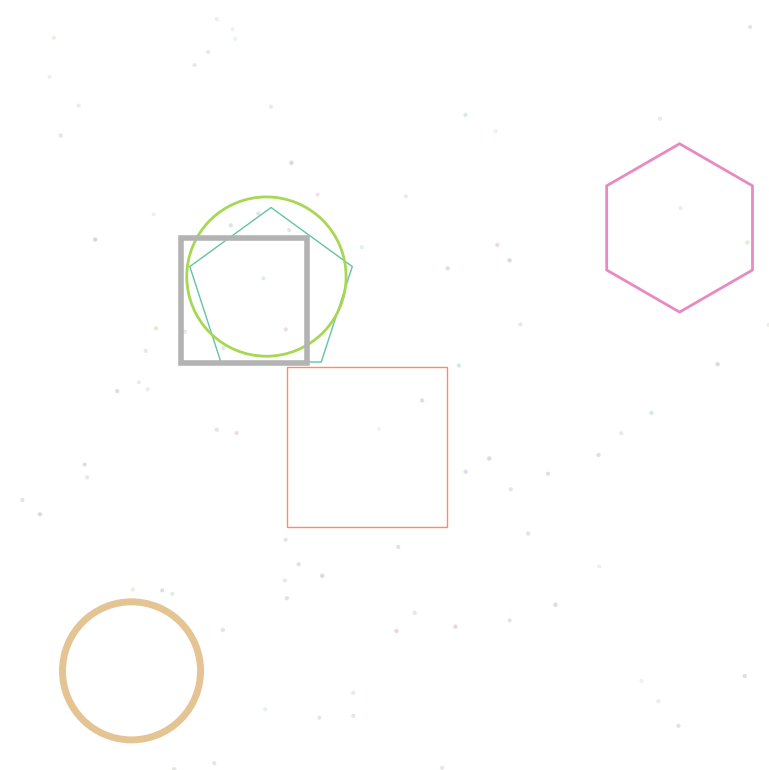[{"shape": "pentagon", "thickness": 0.5, "radius": 0.55, "center": [0.352, 0.62]}, {"shape": "square", "thickness": 0.5, "radius": 0.52, "center": [0.477, 0.419]}, {"shape": "hexagon", "thickness": 1, "radius": 0.55, "center": [0.883, 0.704]}, {"shape": "circle", "thickness": 1, "radius": 0.52, "center": [0.346, 0.641]}, {"shape": "circle", "thickness": 2.5, "radius": 0.45, "center": [0.171, 0.129]}, {"shape": "square", "thickness": 2, "radius": 0.41, "center": [0.317, 0.61]}]